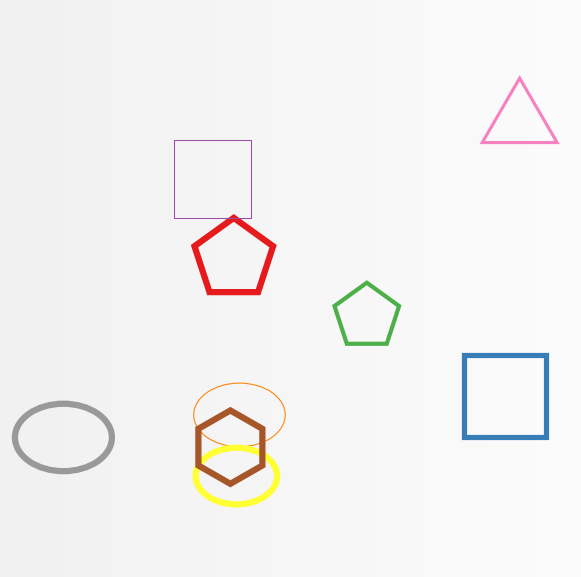[{"shape": "pentagon", "thickness": 3, "radius": 0.36, "center": [0.402, 0.551]}, {"shape": "square", "thickness": 2.5, "radius": 0.36, "center": [0.869, 0.313]}, {"shape": "pentagon", "thickness": 2, "radius": 0.29, "center": [0.631, 0.451]}, {"shape": "square", "thickness": 0.5, "radius": 0.33, "center": [0.366, 0.689]}, {"shape": "oval", "thickness": 0.5, "radius": 0.39, "center": [0.412, 0.281]}, {"shape": "oval", "thickness": 3, "radius": 0.35, "center": [0.407, 0.175]}, {"shape": "hexagon", "thickness": 3, "radius": 0.32, "center": [0.396, 0.225]}, {"shape": "triangle", "thickness": 1.5, "radius": 0.37, "center": [0.894, 0.789]}, {"shape": "oval", "thickness": 3, "radius": 0.42, "center": [0.109, 0.242]}]